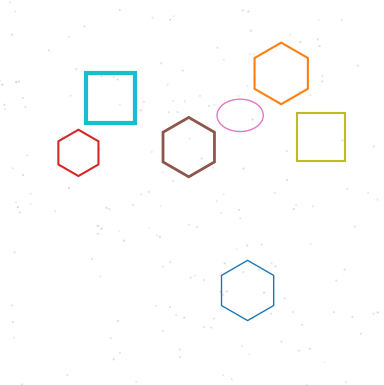[{"shape": "hexagon", "thickness": 1, "radius": 0.39, "center": [0.643, 0.246]}, {"shape": "hexagon", "thickness": 1.5, "radius": 0.4, "center": [0.73, 0.809]}, {"shape": "hexagon", "thickness": 1.5, "radius": 0.3, "center": [0.204, 0.603]}, {"shape": "hexagon", "thickness": 2, "radius": 0.39, "center": [0.49, 0.618]}, {"shape": "oval", "thickness": 1, "radius": 0.3, "center": [0.624, 0.7]}, {"shape": "square", "thickness": 1.5, "radius": 0.31, "center": [0.834, 0.644]}, {"shape": "square", "thickness": 3, "radius": 0.32, "center": [0.287, 0.745]}]